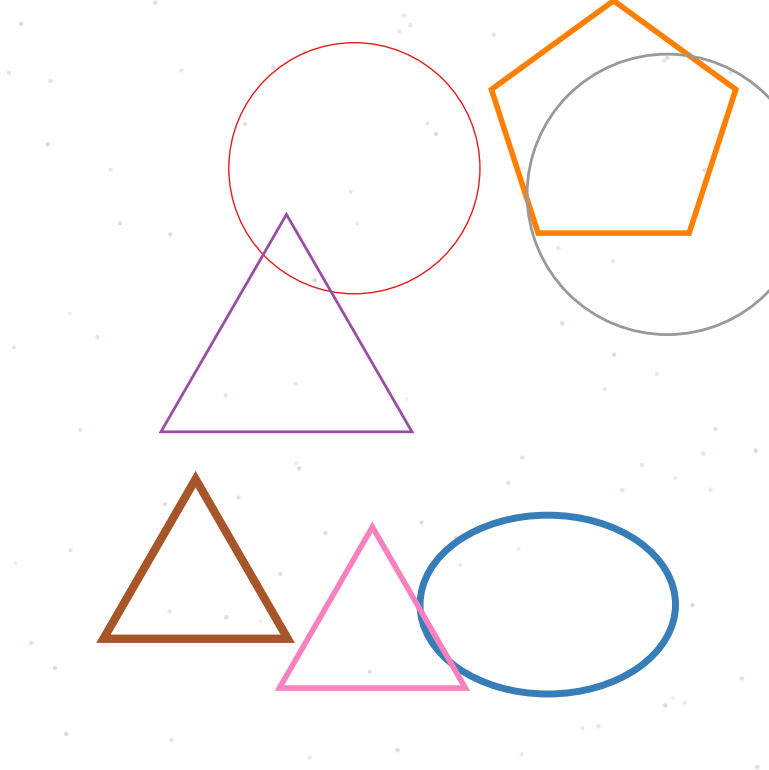[{"shape": "circle", "thickness": 0.5, "radius": 0.82, "center": [0.46, 0.782]}, {"shape": "oval", "thickness": 2.5, "radius": 0.83, "center": [0.711, 0.215]}, {"shape": "triangle", "thickness": 1, "radius": 0.94, "center": [0.372, 0.533]}, {"shape": "pentagon", "thickness": 2, "radius": 0.83, "center": [0.797, 0.832]}, {"shape": "triangle", "thickness": 3, "radius": 0.69, "center": [0.254, 0.24]}, {"shape": "triangle", "thickness": 2, "radius": 0.7, "center": [0.484, 0.176]}, {"shape": "circle", "thickness": 1, "radius": 0.91, "center": [0.867, 0.748]}]